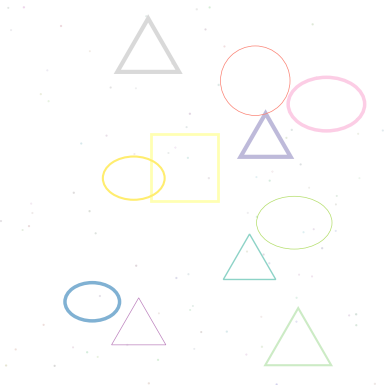[{"shape": "triangle", "thickness": 1, "radius": 0.39, "center": [0.648, 0.313]}, {"shape": "square", "thickness": 2, "radius": 0.44, "center": [0.478, 0.564]}, {"shape": "triangle", "thickness": 3, "radius": 0.38, "center": [0.69, 0.63]}, {"shape": "circle", "thickness": 0.5, "radius": 0.45, "center": [0.663, 0.79]}, {"shape": "oval", "thickness": 2.5, "radius": 0.35, "center": [0.24, 0.216]}, {"shape": "oval", "thickness": 0.5, "radius": 0.49, "center": [0.764, 0.422]}, {"shape": "oval", "thickness": 2.5, "radius": 0.5, "center": [0.848, 0.73]}, {"shape": "triangle", "thickness": 3, "radius": 0.46, "center": [0.385, 0.86]}, {"shape": "triangle", "thickness": 0.5, "radius": 0.41, "center": [0.36, 0.145]}, {"shape": "triangle", "thickness": 1.5, "radius": 0.49, "center": [0.775, 0.101]}, {"shape": "oval", "thickness": 1.5, "radius": 0.4, "center": [0.347, 0.537]}]